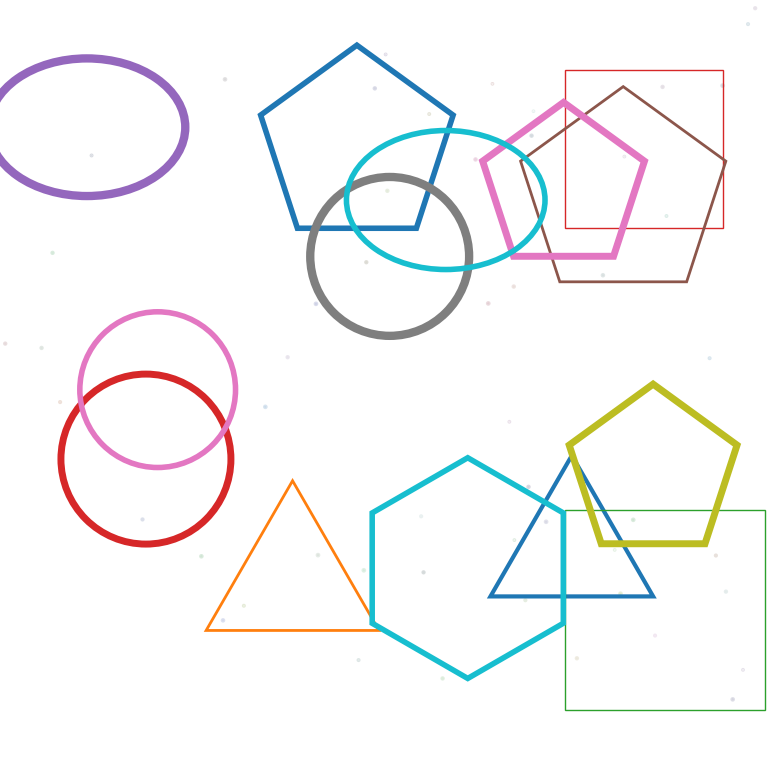[{"shape": "pentagon", "thickness": 2, "radius": 0.66, "center": [0.463, 0.81]}, {"shape": "triangle", "thickness": 1.5, "radius": 0.61, "center": [0.743, 0.286]}, {"shape": "triangle", "thickness": 1, "radius": 0.65, "center": [0.38, 0.246]}, {"shape": "square", "thickness": 0.5, "radius": 0.65, "center": [0.863, 0.207]}, {"shape": "square", "thickness": 0.5, "radius": 0.51, "center": [0.837, 0.807]}, {"shape": "circle", "thickness": 2.5, "radius": 0.55, "center": [0.19, 0.404]}, {"shape": "oval", "thickness": 3, "radius": 0.64, "center": [0.113, 0.835]}, {"shape": "pentagon", "thickness": 1, "radius": 0.7, "center": [0.809, 0.747]}, {"shape": "pentagon", "thickness": 2.5, "radius": 0.55, "center": [0.732, 0.757]}, {"shape": "circle", "thickness": 2, "radius": 0.51, "center": [0.205, 0.494]}, {"shape": "circle", "thickness": 3, "radius": 0.52, "center": [0.506, 0.667]}, {"shape": "pentagon", "thickness": 2.5, "radius": 0.57, "center": [0.848, 0.387]}, {"shape": "hexagon", "thickness": 2, "radius": 0.72, "center": [0.607, 0.262]}, {"shape": "oval", "thickness": 2, "radius": 0.64, "center": [0.579, 0.74]}]